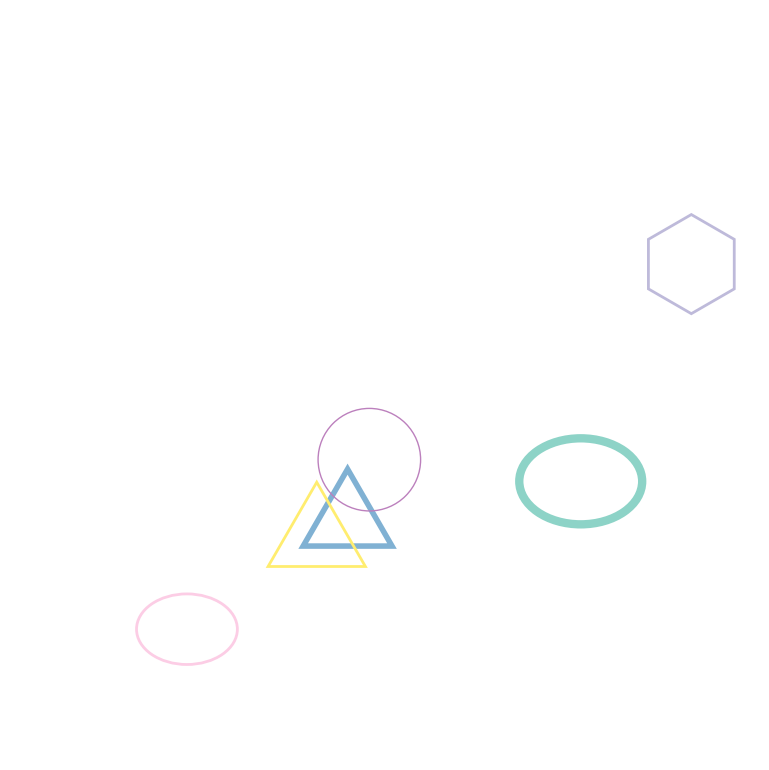[{"shape": "oval", "thickness": 3, "radius": 0.4, "center": [0.754, 0.375]}, {"shape": "hexagon", "thickness": 1, "radius": 0.32, "center": [0.898, 0.657]}, {"shape": "triangle", "thickness": 2, "radius": 0.33, "center": [0.451, 0.324]}, {"shape": "oval", "thickness": 1, "radius": 0.33, "center": [0.243, 0.183]}, {"shape": "circle", "thickness": 0.5, "radius": 0.33, "center": [0.48, 0.403]}, {"shape": "triangle", "thickness": 1, "radius": 0.36, "center": [0.411, 0.301]}]